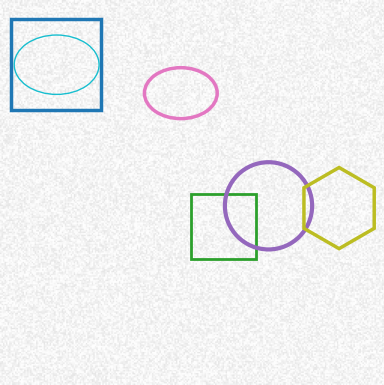[{"shape": "square", "thickness": 2.5, "radius": 0.59, "center": [0.145, 0.833]}, {"shape": "square", "thickness": 2, "radius": 0.42, "center": [0.581, 0.411]}, {"shape": "circle", "thickness": 3, "radius": 0.57, "center": [0.697, 0.465]}, {"shape": "oval", "thickness": 2.5, "radius": 0.47, "center": [0.47, 0.758]}, {"shape": "hexagon", "thickness": 2.5, "radius": 0.53, "center": [0.881, 0.46]}, {"shape": "oval", "thickness": 1, "radius": 0.55, "center": [0.147, 0.832]}]